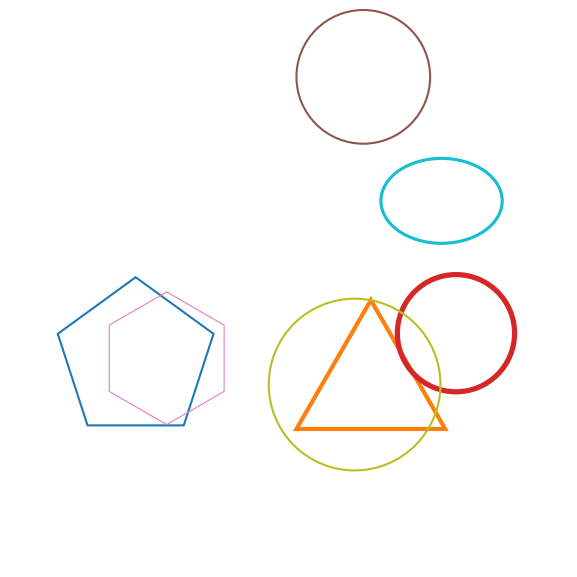[{"shape": "pentagon", "thickness": 1, "radius": 0.71, "center": [0.235, 0.377]}, {"shape": "triangle", "thickness": 2, "radius": 0.74, "center": [0.642, 0.331]}, {"shape": "circle", "thickness": 2.5, "radius": 0.51, "center": [0.79, 0.422]}, {"shape": "circle", "thickness": 1, "radius": 0.58, "center": [0.629, 0.866]}, {"shape": "hexagon", "thickness": 0.5, "radius": 0.57, "center": [0.289, 0.379]}, {"shape": "circle", "thickness": 1, "radius": 0.74, "center": [0.614, 0.333]}, {"shape": "oval", "thickness": 1.5, "radius": 0.53, "center": [0.765, 0.651]}]